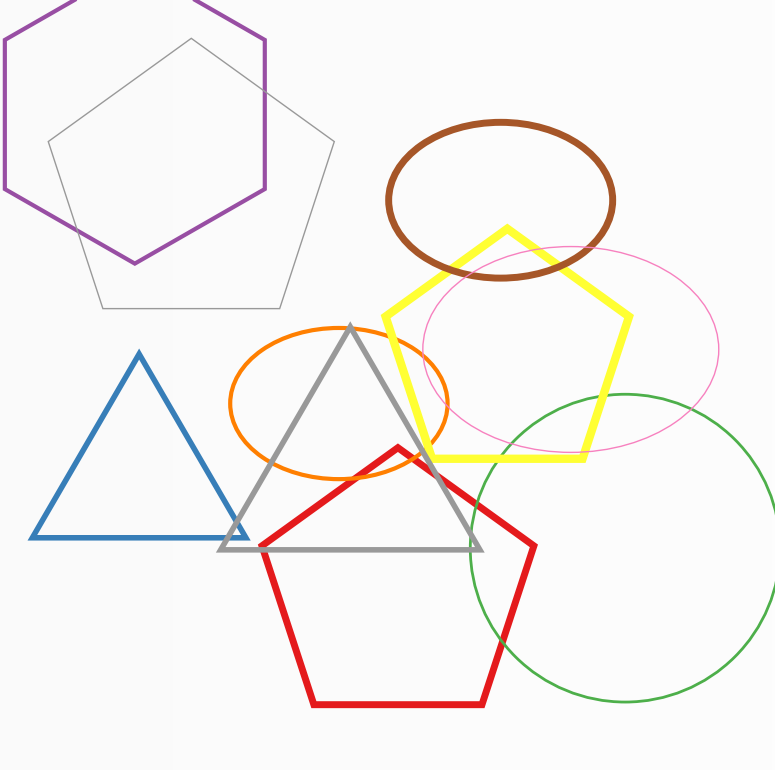[{"shape": "pentagon", "thickness": 2.5, "radius": 0.92, "center": [0.513, 0.234]}, {"shape": "triangle", "thickness": 2, "radius": 0.8, "center": [0.18, 0.381]}, {"shape": "circle", "thickness": 1, "radius": 1.0, "center": [0.807, 0.288]}, {"shape": "hexagon", "thickness": 1.5, "radius": 0.97, "center": [0.174, 0.851]}, {"shape": "oval", "thickness": 1.5, "radius": 0.7, "center": [0.437, 0.476]}, {"shape": "pentagon", "thickness": 3, "radius": 0.83, "center": [0.655, 0.538]}, {"shape": "oval", "thickness": 2.5, "radius": 0.72, "center": [0.646, 0.74]}, {"shape": "oval", "thickness": 0.5, "radius": 0.95, "center": [0.737, 0.546]}, {"shape": "pentagon", "thickness": 0.5, "radius": 0.97, "center": [0.247, 0.756]}, {"shape": "triangle", "thickness": 2, "radius": 0.97, "center": [0.452, 0.382]}]